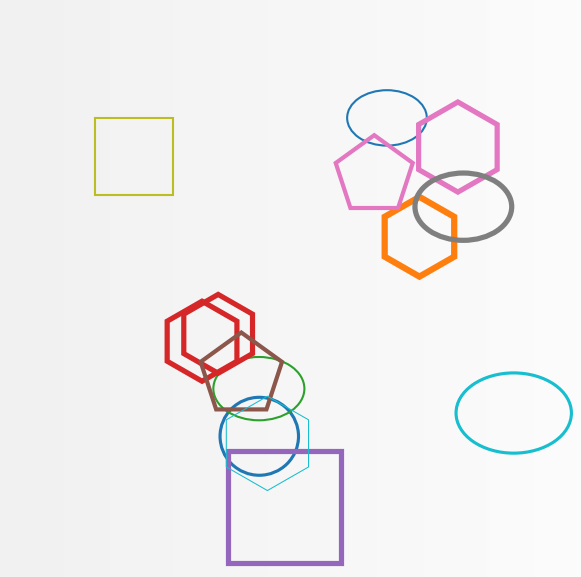[{"shape": "oval", "thickness": 1, "radius": 0.34, "center": [0.666, 0.795]}, {"shape": "circle", "thickness": 1.5, "radius": 0.34, "center": [0.446, 0.244]}, {"shape": "hexagon", "thickness": 3, "radius": 0.35, "center": [0.722, 0.589]}, {"shape": "oval", "thickness": 1, "radius": 0.39, "center": [0.445, 0.326]}, {"shape": "hexagon", "thickness": 2.5, "radius": 0.35, "center": [0.348, 0.408]}, {"shape": "hexagon", "thickness": 2.5, "radius": 0.34, "center": [0.375, 0.421]}, {"shape": "square", "thickness": 2.5, "radius": 0.48, "center": [0.489, 0.121]}, {"shape": "pentagon", "thickness": 2, "radius": 0.37, "center": [0.415, 0.35]}, {"shape": "hexagon", "thickness": 2.5, "radius": 0.39, "center": [0.788, 0.745]}, {"shape": "pentagon", "thickness": 2, "radius": 0.35, "center": [0.644, 0.695]}, {"shape": "oval", "thickness": 2.5, "radius": 0.42, "center": [0.797, 0.641]}, {"shape": "square", "thickness": 1, "radius": 0.34, "center": [0.23, 0.728]}, {"shape": "hexagon", "thickness": 0.5, "radius": 0.41, "center": [0.46, 0.231]}, {"shape": "oval", "thickness": 1.5, "radius": 0.5, "center": [0.884, 0.284]}]